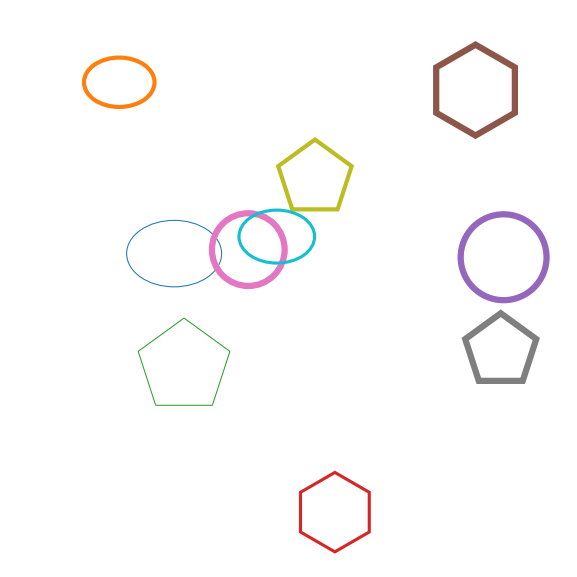[{"shape": "oval", "thickness": 0.5, "radius": 0.41, "center": [0.302, 0.56]}, {"shape": "oval", "thickness": 2, "radius": 0.31, "center": [0.207, 0.857]}, {"shape": "pentagon", "thickness": 0.5, "radius": 0.42, "center": [0.319, 0.365]}, {"shape": "hexagon", "thickness": 1.5, "radius": 0.34, "center": [0.58, 0.112]}, {"shape": "circle", "thickness": 3, "radius": 0.37, "center": [0.872, 0.554]}, {"shape": "hexagon", "thickness": 3, "radius": 0.39, "center": [0.823, 0.843]}, {"shape": "circle", "thickness": 3, "radius": 0.31, "center": [0.43, 0.567]}, {"shape": "pentagon", "thickness": 3, "radius": 0.32, "center": [0.867, 0.392]}, {"shape": "pentagon", "thickness": 2, "radius": 0.33, "center": [0.545, 0.691]}, {"shape": "oval", "thickness": 1.5, "radius": 0.33, "center": [0.479, 0.589]}]